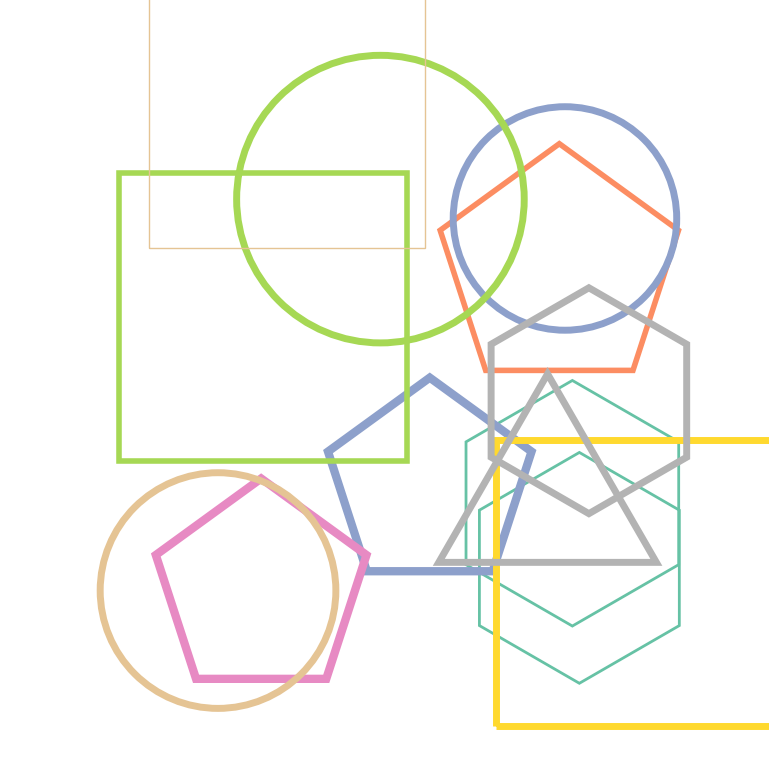[{"shape": "hexagon", "thickness": 1, "radius": 0.75, "center": [0.752, 0.263]}, {"shape": "hexagon", "thickness": 1, "radius": 0.8, "center": [0.743, 0.346]}, {"shape": "pentagon", "thickness": 2, "radius": 0.81, "center": [0.726, 0.651]}, {"shape": "circle", "thickness": 2.5, "radius": 0.73, "center": [0.734, 0.716]}, {"shape": "pentagon", "thickness": 3, "radius": 0.69, "center": [0.558, 0.371]}, {"shape": "pentagon", "thickness": 3, "radius": 0.72, "center": [0.339, 0.235]}, {"shape": "square", "thickness": 2, "radius": 0.94, "center": [0.342, 0.588]}, {"shape": "circle", "thickness": 2.5, "radius": 0.93, "center": [0.494, 0.741]}, {"shape": "square", "thickness": 2.5, "radius": 0.93, "center": [0.829, 0.243]}, {"shape": "circle", "thickness": 2.5, "radius": 0.77, "center": [0.283, 0.233]}, {"shape": "square", "thickness": 0.5, "radius": 0.9, "center": [0.372, 0.857]}, {"shape": "triangle", "thickness": 2.5, "radius": 0.82, "center": [0.711, 0.351]}, {"shape": "hexagon", "thickness": 2.5, "radius": 0.73, "center": [0.765, 0.48]}]